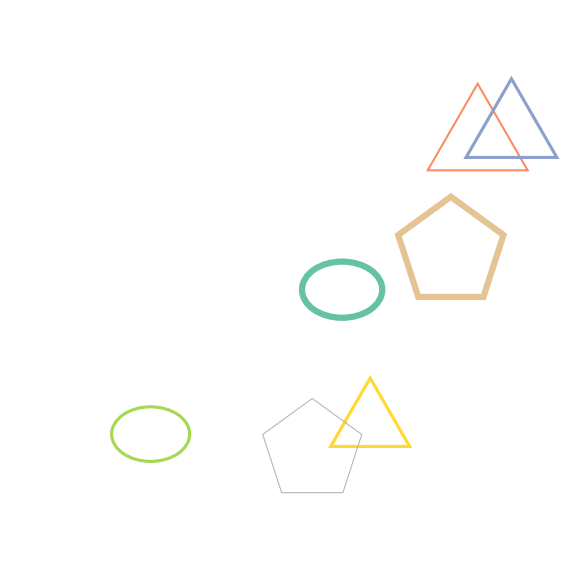[{"shape": "oval", "thickness": 3, "radius": 0.35, "center": [0.592, 0.498]}, {"shape": "triangle", "thickness": 1, "radius": 0.5, "center": [0.827, 0.754]}, {"shape": "triangle", "thickness": 1.5, "radius": 0.45, "center": [0.886, 0.772]}, {"shape": "oval", "thickness": 1.5, "radius": 0.34, "center": [0.261, 0.247]}, {"shape": "triangle", "thickness": 1.5, "radius": 0.39, "center": [0.641, 0.266]}, {"shape": "pentagon", "thickness": 3, "radius": 0.48, "center": [0.781, 0.563]}, {"shape": "pentagon", "thickness": 0.5, "radius": 0.45, "center": [0.541, 0.219]}]